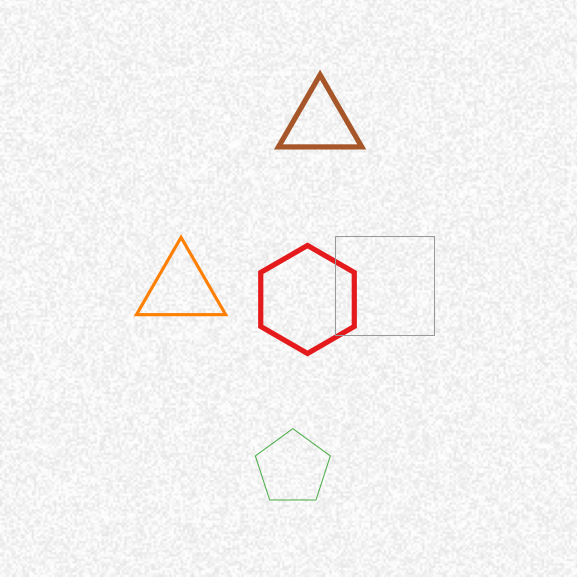[{"shape": "hexagon", "thickness": 2.5, "radius": 0.47, "center": [0.532, 0.481]}, {"shape": "pentagon", "thickness": 0.5, "radius": 0.34, "center": [0.507, 0.189]}, {"shape": "triangle", "thickness": 1.5, "radius": 0.45, "center": [0.314, 0.499]}, {"shape": "triangle", "thickness": 2.5, "radius": 0.42, "center": [0.554, 0.786]}, {"shape": "square", "thickness": 0.5, "radius": 0.43, "center": [0.666, 0.504]}]